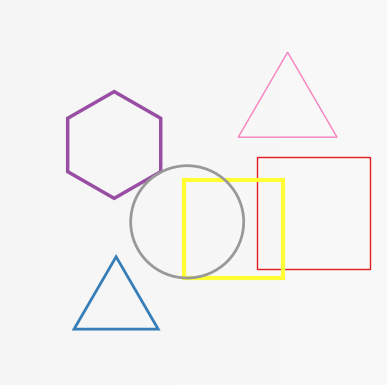[{"shape": "square", "thickness": 1, "radius": 0.73, "center": [0.809, 0.446]}, {"shape": "triangle", "thickness": 2, "radius": 0.63, "center": [0.3, 0.208]}, {"shape": "hexagon", "thickness": 2.5, "radius": 0.69, "center": [0.295, 0.623]}, {"shape": "square", "thickness": 3, "radius": 0.64, "center": [0.603, 0.405]}, {"shape": "triangle", "thickness": 1, "radius": 0.74, "center": [0.742, 0.717]}, {"shape": "circle", "thickness": 2, "radius": 0.73, "center": [0.483, 0.424]}]